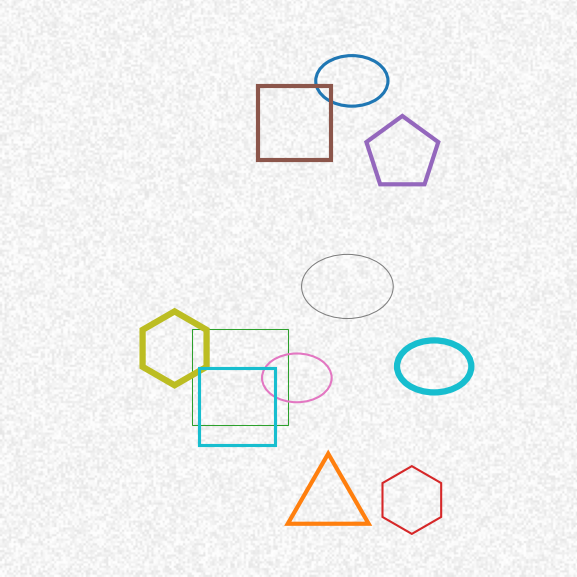[{"shape": "oval", "thickness": 1.5, "radius": 0.31, "center": [0.609, 0.859]}, {"shape": "triangle", "thickness": 2, "radius": 0.4, "center": [0.568, 0.133]}, {"shape": "square", "thickness": 0.5, "radius": 0.41, "center": [0.416, 0.346]}, {"shape": "hexagon", "thickness": 1, "radius": 0.29, "center": [0.713, 0.133]}, {"shape": "pentagon", "thickness": 2, "radius": 0.33, "center": [0.697, 0.733]}, {"shape": "square", "thickness": 2, "radius": 0.32, "center": [0.51, 0.786]}, {"shape": "oval", "thickness": 1, "radius": 0.3, "center": [0.514, 0.345]}, {"shape": "oval", "thickness": 0.5, "radius": 0.4, "center": [0.602, 0.503]}, {"shape": "hexagon", "thickness": 3, "radius": 0.32, "center": [0.302, 0.396]}, {"shape": "square", "thickness": 1.5, "radius": 0.33, "center": [0.41, 0.295]}, {"shape": "oval", "thickness": 3, "radius": 0.32, "center": [0.752, 0.365]}]